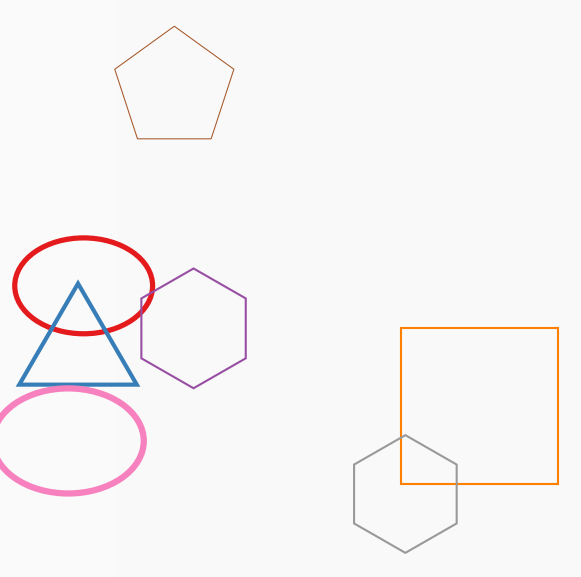[{"shape": "oval", "thickness": 2.5, "radius": 0.59, "center": [0.144, 0.504]}, {"shape": "triangle", "thickness": 2, "radius": 0.58, "center": [0.134, 0.391]}, {"shape": "hexagon", "thickness": 1, "radius": 0.52, "center": [0.333, 0.431]}, {"shape": "square", "thickness": 1, "radius": 0.67, "center": [0.825, 0.297]}, {"shape": "pentagon", "thickness": 0.5, "radius": 0.54, "center": [0.3, 0.846]}, {"shape": "oval", "thickness": 3, "radius": 0.65, "center": [0.117, 0.236]}, {"shape": "hexagon", "thickness": 1, "radius": 0.51, "center": [0.697, 0.144]}]